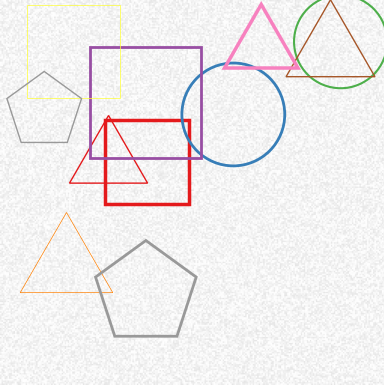[{"shape": "triangle", "thickness": 1, "radius": 0.59, "center": [0.282, 0.583]}, {"shape": "square", "thickness": 2.5, "radius": 0.55, "center": [0.382, 0.579]}, {"shape": "circle", "thickness": 2, "radius": 0.67, "center": [0.606, 0.703]}, {"shape": "circle", "thickness": 1.5, "radius": 0.6, "center": [0.885, 0.892]}, {"shape": "square", "thickness": 2, "radius": 0.72, "center": [0.378, 0.734]}, {"shape": "triangle", "thickness": 0.5, "radius": 0.69, "center": [0.173, 0.309]}, {"shape": "square", "thickness": 0.5, "radius": 0.61, "center": [0.19, 0.865]}, {"shape": "triangle", "thickness": 1, "radius": 0.67, "center": [0.858, 0.867]}, {"shape": "triangle", "thickness": 2.5, "radius": 0.55, "center": [0.678, 0.878]}, {"shape": "pentagon", "thickness": 1, "radius": 0.51, "center": [0.115, 0.713]}, {"shape": "pentagon", "thickness": 2, "radius": 0.69, "center": [0.379, 0.238]}]